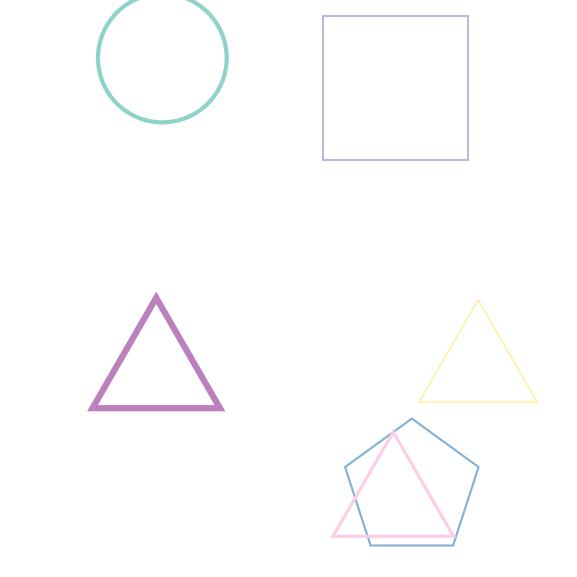[{"shape": "circle", "thickness": 2, "radius": 0.56, "center": [0.281, 0.899]}, {"shape": "square", "thickness": 1, "radius": 0.63, "center": [0.685, 0.847]}, {"shape": "pentagon", "thickness": 1, "radius": 0.61, "center": [0.713, 0.153]}, {"shape": "triangle", "thickness": 1.5, "radius": 0.6, "center": [0.681, 0.131]}, {"shape": "triangle", "thickness": 3, "radius": 0.64, "center": [0.271, 0.356]}, {"shape": "triangle", "thickness": 0.5, "radius": 0.59, "center": [0.828, 0.362]}]